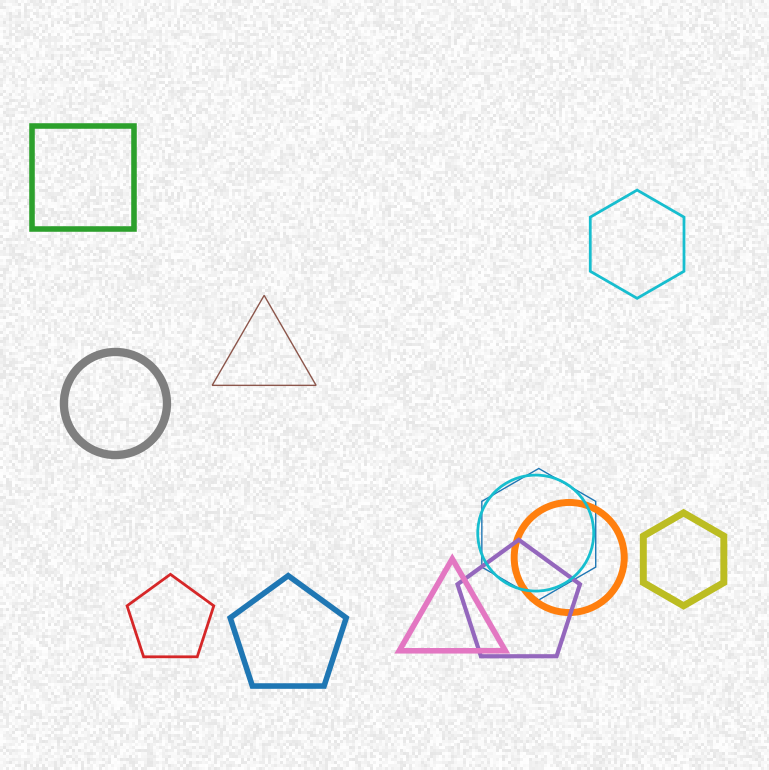[{"shape": "hexagon", "thickness": 0.5, "radius": 0.43, "center": [0.7, 0.306]}, {"shape": "pentagon", "thickness": 2, "radius": 0.4, "center": [0.374, 0.173]}, {"shape": "circle", "thickness": 2.5, "radius": 0.36, "center": [0.739, 0.276]}, {"shape": "square", "thickness": 2, "radius": 0.33, "center": [0.108, 0.77]}, {"shape": "pentagon", "thickness": 1, "radius": 0.3, "center": [0.221, 0.195]}, {"shape": "pentagon", "thickness": 1.5, "radius": 0.42, "center": [0.674, 0.215]}, {"shape": "triangle", "thickness": 0.5, "radius": 0.39, "center": [0.343, 0.538]}, {"shape": "triangle", "thickness": 2, "radius": 0.4, "center": [0.587, 0.195]}, {"shape": "circle", "thickness": 3, "radius": 0.33, "center": [0.15, 0.476]}, {"shape": "hexagon", "thickness": 2.5, "radius": 0.3, "center": [0.888, 0.274]}, {"shape": "circle", "thickness": 1, "radius": 0.38, "center": [0.696, 0.308]}, {"shape": "hexagon", "thickness": 1, "radius": 0.35, "center": [0.827, 0.683]}]